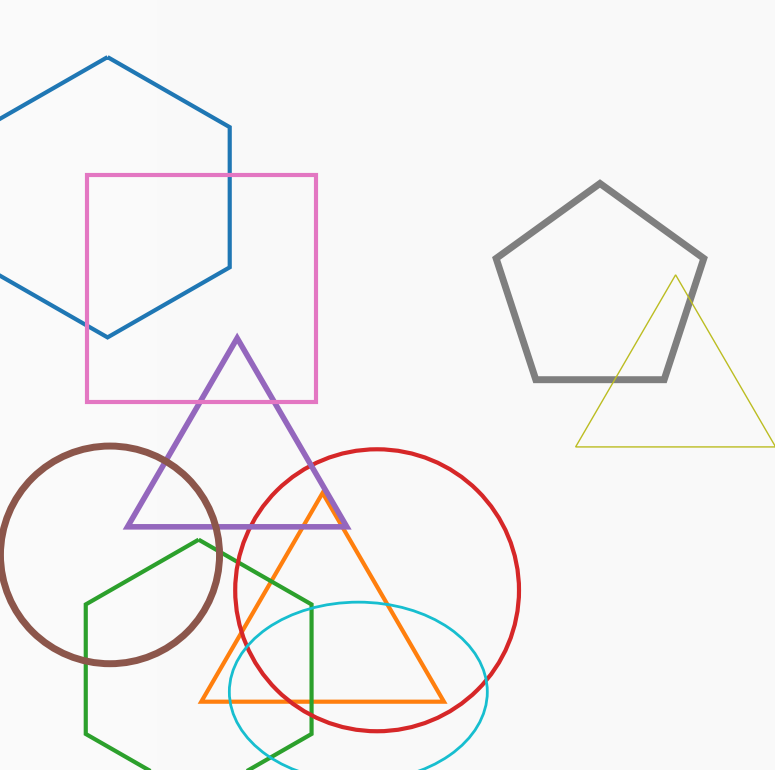[{"shape": "hexagon", "thickness": 1.5, "radius": 0.91, "center": [0.139, 0.744]}, {"shape": "triangle", "thickness": 1.5, "radius": 0.9, "center": [0.416, 0.179]}, {"shape": "hexagon", "thickness": 1.5, "radius": 0.84, "center": [0.256, 0.131]}, {"shape": "circle", "thickness": 1.5, "radius": 0.92, "center": [0.487, 0.233]}, {"shape": "triangle", "thickness": 2, "radius": 0.82, "center": [0.306, 0.397]}, {"shape": "circle", "thickness": 2.5, "radius": 0.71, "center": [0.142, 0.279]}, {"shape": "square", "thickness": 1.5, "radius": 0.74, "center": [0.26, 0.625]}, {"shape": "pentagon", "thickness": 2.5, "radius": 0.7, "center": [0.774, 0.621]}, {"shape": "triangle", "thickness": 0.5, "radius": 0.74, "center": [0.872, 0.494]}, {"shape": "oval", "thickness": 1, "radius": 0.83, "center": [0.462, 0.101]}]